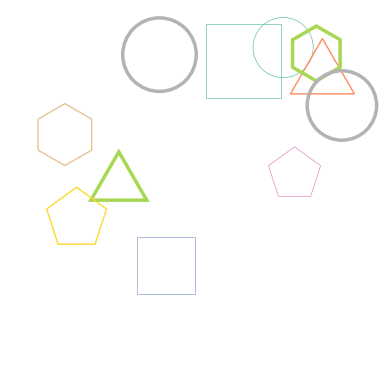[{"shape": "circle", "thickness": 0.5, "radius": 0.39, "center": [0.735, 0.877]}, {"shape": "square", "thickness": 0.5, "radius": 0.48, "center": [0.633, 0.841]}, {"shape": "triangle", "thickness": 1, "radius": 0.48, "center": [0.837, 0.804]}, {"shape": "square", "thickness": 0.5, "radius": 0.37, "center": [0.431, 0.31]}, {"shape": "pentagon", "thickness": 0.5, "radius": 0.36, "center": [0.765, 0.547]}, {"shape": "hexagon", "thickness": 2.5, "radius": 0.36, "center": [0.822, 0.861]}, {"shape": "triangle", "thickness": 2.5, "radius": 0.42, "center": [0.309, 0.522]}, {"shape": "pentagon", "thickness": 1, "radius": 0.41, "center": [0.199, 0.432]}, {"shape": "hexagon", "thickness": 1, "radius": 0.4, "center": [0.168, 0.65]}, {"shape": "circle", "thickness": 2.5, "radius": 0.48, "center": [0.414, 0.858]}, {"shape": "circle", "thickness": 2.5, "radius": 0.45, "center": [0.888, 0.726]}]